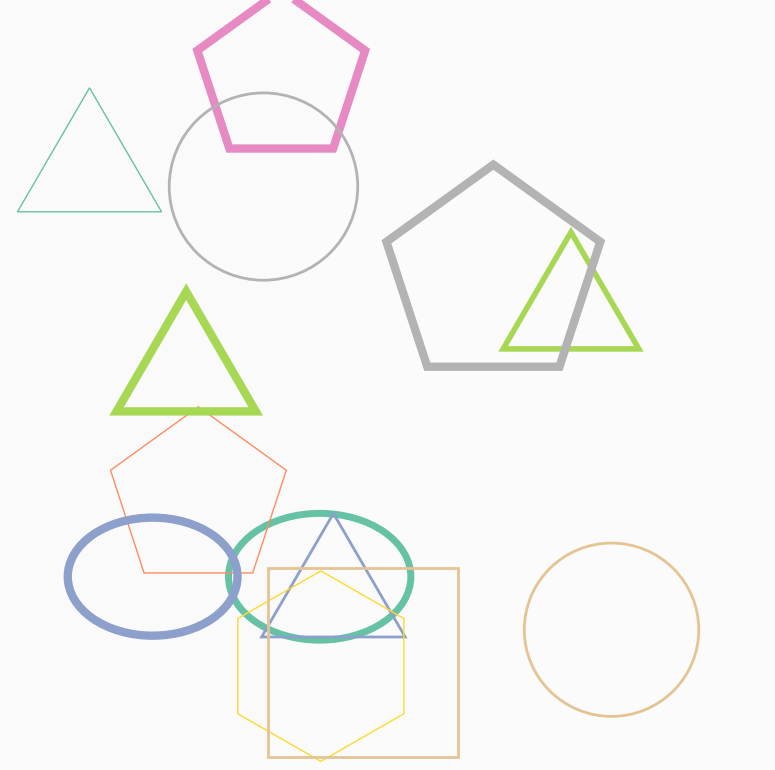[{"shape": "triangle", "thickness": 0.5, "radius": 0.54, "center": [0.116, 0.779]}, {"shape": "oval", "thickness": 2.5, "radius": 0.59, "center": [0.413, 0.251]}, {"shape": "pentagon", "thickness": 0.5, "radius": 0.6, "center": [0.256, 0.352]}, {"shape": "oval", "thickness": 3, "radius": 0.55, "center": [0.197, 0.251]}, {"shape": "triangle", "thickness": 1, "radius": 0.53, "center": [0.43, 0.226]}, {"shape": "pentagon", "thickness": 3, "radius": 0.57, "center": [0.363, 0.899]}, {"shape": "triangle", "thickness": 3, "radius": 0.52, "center": [0.24, 0.518]}, {"shape": "triangle", "thickness": 2, "radius": 0.51, "center": [0.737, 0.597]}, {"shape": "hexagon", "thickness": 0.5, "radius": 0.62, "center": [0.414, 0.135]}, {"shape": "square", "thickness": 1, "radius": 0.62, "center": [0.468, 0.14]}, {"shape": "circle", "thickness": 1, "radius": 0.56, "center": [0.789, 0.182]}, {"shape": "pentagon", "thickness": 3, "radius": 0.73, "center": [0.637, 0.641]}, {"shape": "circle", "thickness": 1, "radius": 0.61, "center": [0.34, 0.758]}]